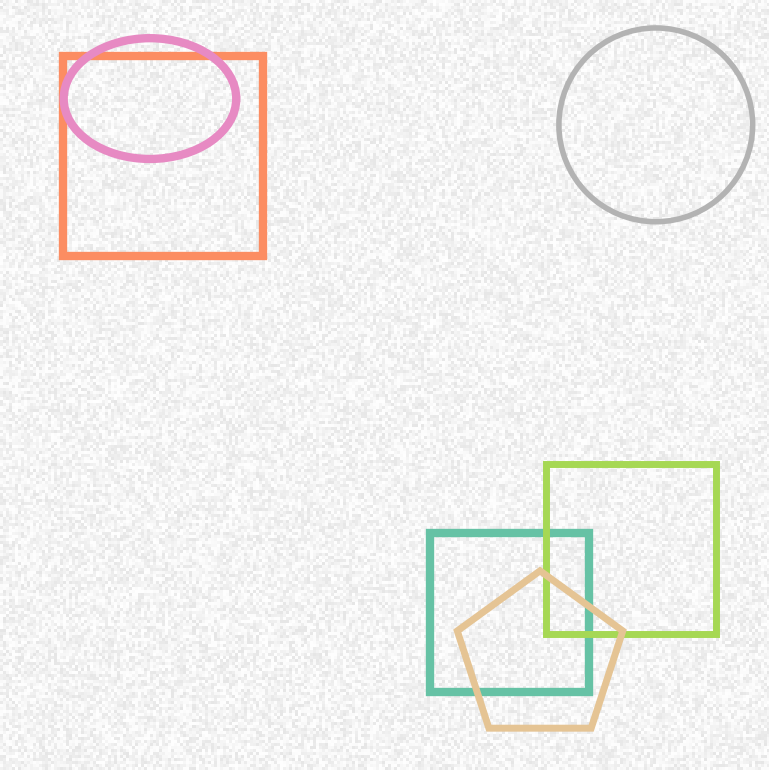[{"shape": "square", "thickness": 3, "radius": 0.52, "center": [0.661, 0.204]}, {"shape": "square", "thickness": 3, "radius": 0.65, "center": [0.211, 0.797]}, {"shape": "oval", "thickness": 3, "radius": 0.56, "center": [0.195, 0.872]}, {"shape": "square", "thickness": 2.5, "radius": 0.55, "center": [0.82, 0.288]}, {"shape": "pentagon", "thickness": 2.5, "radius": 0.56, "center": [0.701, 0.146]}, {"shape": "circle", "thickness": 2, "radius": 0.63, "center": [0.852, 0.838]}]